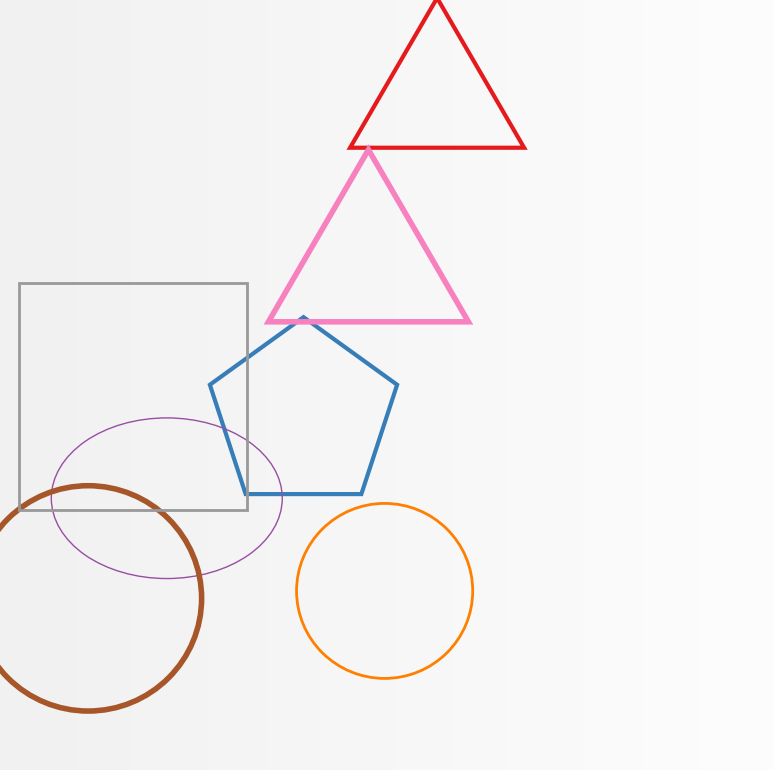[{"shape": "triangle", "thickness": 1.5, "radius": 0.65, "center": [0.564, 0.873]}, {"shape": "pentagon", "thickness": 1.5, "radius": 0.64, "center": [0.392, 0.461]}, {"shape": "oval", "thickness": 0.5, "radius": 0.75, "center": [0.215, 0.353]}, {"shape": "circle", "thickness": 1, "radius": 0.57, "center": [0.496, 0.233]}, {"shape": "circle", "thickness": 2, "radius": 0.73, "center": [0.114, 0.223]}, {"shape": "triangle", "thickness": 2, "radius": 0.75, "center": [0.475, 0.657]}, {"shape": "square", "thickness": 1, "radius": 0.74, "center": [0.171, 0.485]}]